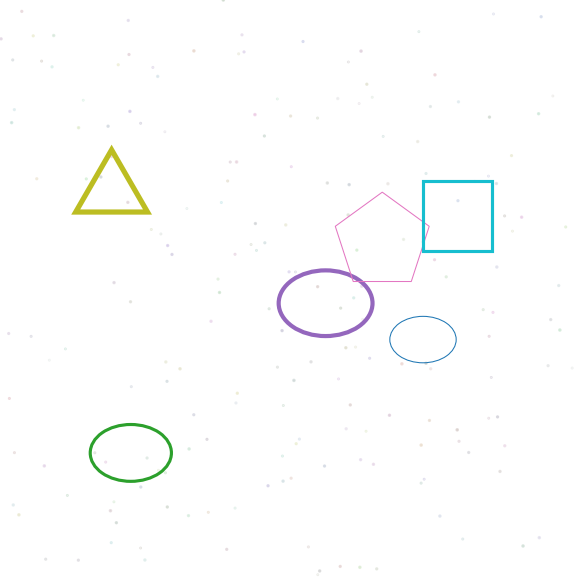[{"shape": "oval", "thickness": 0.5, "radius": 0.29, "center": [0.732, 0.411]}, {"shape": "oval", "thickness": 1.5, "radius": 0.35, "center": [0.227, 0.215]}, {"shape": "oval", "thickness": 2, "radius": 0.41, "center": [0.564, 0.474]}, {"shape": "pentagon", "thickness": 0.5, "radius": 0.43, "center": [0.662, 0.581]}, {"shape": "triangle", "thickness": 2.5, "radius": 0.36, "center": [0.193, 0.668]}, {"shape": "square", "thickness": 1.5, "radius": 0.3, "center": [0.792, 0.625]}]